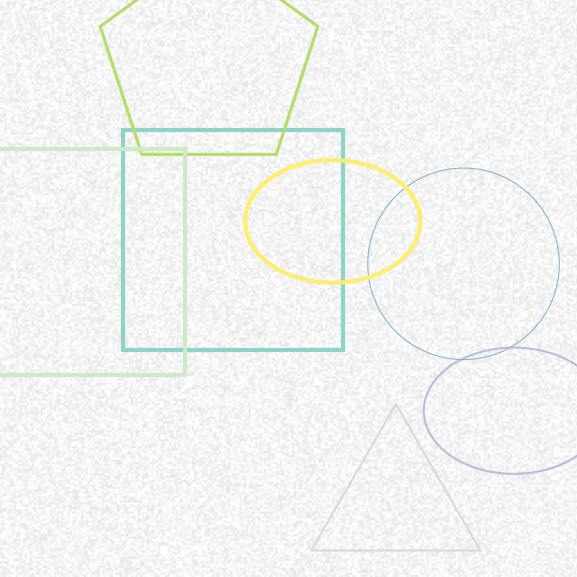[{"shape": "square", "thickness": 2, "radius": 0.96, "center": [0.403, 0.583]}, {"shape": "oval", "thickness": 1, "radius": 0.78, "center": [0.89, 0.288]}, {"shape": "circle", "thickness": 0.5, "radius": 0.83, "center": [0.803, 0.542]}, {"shape": "pentagon", "thickness": 1.5, "radius": 0.99, "center": [0.362, 0.892]}, {"shape": "triangle", "thickness": 1, "radius": 0.85, "center": [0.685, 0.13]}, {"shape": "square", "thickness": 2, "radius": 0.98, "center": [0.125, 0.546]}, {"shape": "oval", "thickness": 2, "radius": 0.76, "center": [0.576, 0.616]}]